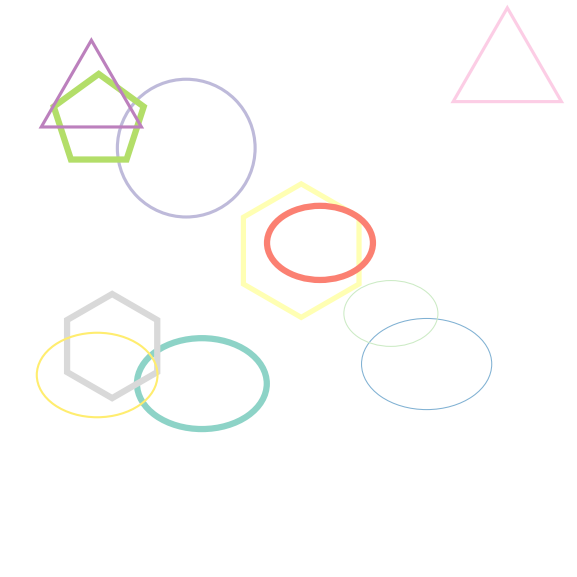[{"shape": "oval", "thickness": 3, "radius": 0.56, "center": [0.35, 0.335]}, {"shape": "hexagon", "thickness": 2.5, "radius": 0.58, "center": [0.522, 0.565]}, {"shape": "circle", "thickness": 1.5, "radius": 0.6, "center": [0.322, 0.743]}, {"shape": "oval", "thickness": 3, "radius": 0.46, "center": [0.554, 0.579]}, {"shape": "oval", "thickness": 0.5, "radius": 0.56, "center": [0.739, 0.369]}, {"shape": "pentagon", "thickness": 3, "radius": 0.41, "center": [0.171, 0.789]}, {"shape": "triangle", "thickness": 1.5, "radius": 0.54, "center": [0.878, 0.877]}, {"shape": "hexagon", "thickness": 3, "radius": 0.45, "center": [0.194, 0.4]}, {"shape": "triangle", "thickness": 1.5, "radius": 0.5, "center": [0.158, 0.829]}, {"shape": "oval", "thickness": 0.5, "radius": 0.41, "center": [0.677, 0.456]}, {"shape": "oval", "thickness": 1, "radius": 0.52, "center": [0.168, 0.35]}]